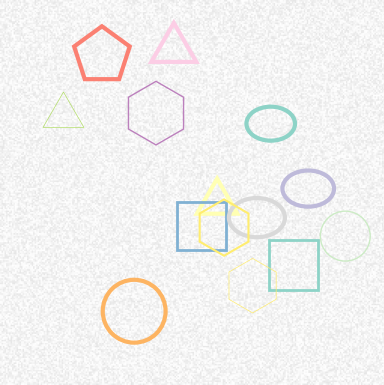[{"shape": "square", "thickness": 2, "radius": 0.32, "center": [0.762, 0.312]}, {"shape": "oval", "thickness": 3, "radius": 0.32, "center": [0.703, 0.679]}, {"shape": "triangle", "thickness": 3, "radius": 0.3, "center": [0.564, 0.475]}, {"shape": "oval", "thickness": 3, "radius": 0.34, "center": [0.801, 0.51]}, {"shape": "pentagon", "thickness": 3, "radius": 0.38, "center": [0.265, 0.856]}, {"shape": "square", "thickness": 2, "radius": 0.32, "center": [0.523, 0.413]}, {"shape": "circle", "thickness": 3, "radius": 0.41, "center": [0.348, 0.192]}, {"shape": "triangle", "thickness": 0.5, "radius": 0.31, "center": [0.165, 0.7]}, {"shape": "triangle", "thickness": 3, "radius": 0.34, "center": [0.451, 0.873]}, {"shape": "oval", "thickness": 3, "radius": 0.36, "center": [0.667, 0.435]}, {"shape": "hexagon", "thickness": 1, "radius": 0.41, "center": [0.405, 0.706]}, {"shape": "circle", "thickness": 1, "radius": 0.32, "center": [0.897, 0.387]}, {"shape": "hexagon", "thickness": 1.5, "radius": 0.37, "center": [0.582, 0.409]}, {"shape": "hexagon", "thickness": 0.5, "radius": 0.35, "center": [0.656, 0.258]}]